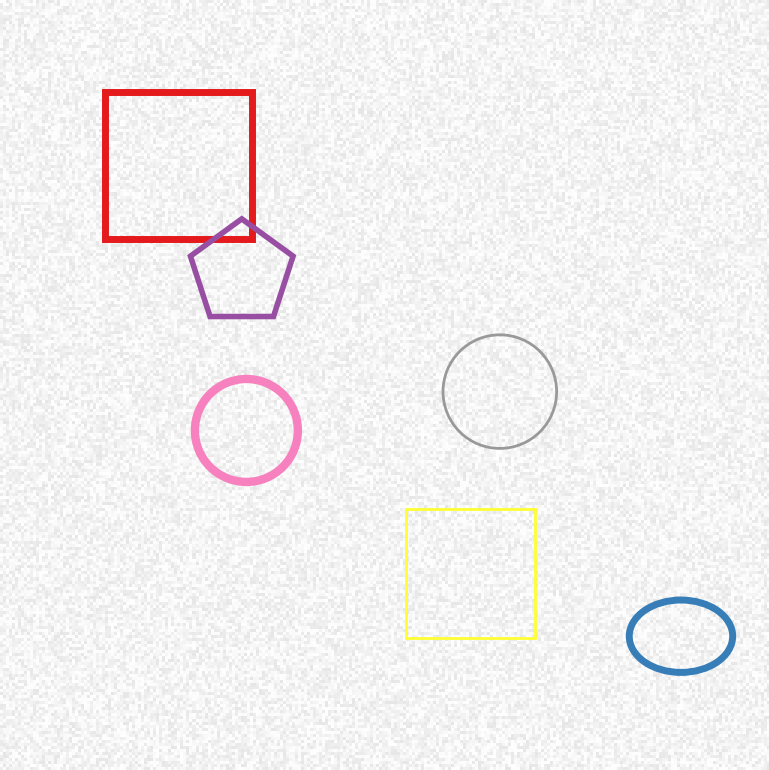[{"shape": "square", "thickness": 2.5, "radius": 0.48, "center": [0.232, 0.785]}, {"shape": "oval", "thickness": 2.5, "radius": 0.34, "center": [0.884, 0.174]}, {"shape": "pentagon", "thickness": 2, "radius": 0.35, "center": [0.314, 0.646]}, {"shape": "square", "thickness": 1, "radius": 0.42, "center": [0.611, 0.256]}, {"shape": "circle", "thickness": 3, "radius": 0.33, "center": [0.32, 0.441]}, {"shape": "circle", "thickness": 1, "radius": 0.37, "center": [0.649, 0.491]}]